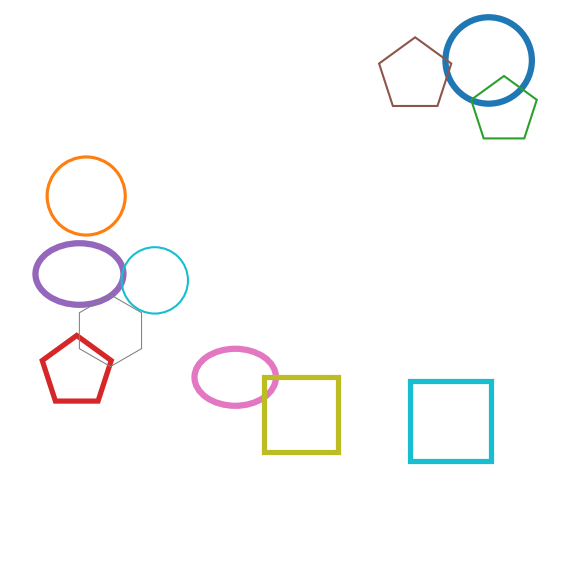[{"shape": "circle", "thickness": 3, "radius": 0.37, "center": [0.846, 0.894]}, {"shape": "circle", "thickness": 1.5, "radius": 0.34, "center": [0.149, 0.66]}, {"shape": "pentagon", "thickness": 1, "radius": 0.3, "center": [0.873, 0.808]}, {"shape": "pentagon", "thickness": 2.5, "radius": 0.31, "center": [0.133, 0.355]}, {"shape": "oval", "thickness": 3, "radius": 0.38, "center": [0.138, 0.525]}, {"shape": "pentagon", "thickness": 1, "radius": 0.33, "center": [0.719, 0.869]}, {"shape": "oval", "thickness": 3, "radius": 0.35, "center": [0.407, 0.346]}, {"shape": "hexagon", "thickness": 0.5, "radius": 0.31, "center": [0.191, 0.427]}, {"shape": "square", "thickness": 2.5, "radius": 0.32, "center": [0.521, 0.281]}, {"shape": "circle", "thickness": 1, "radius": 0.29, "center": [0.268, 0.514]}, {"shape": "square", "thickness": 2.5, "radius": 0.35, "center": [0.78, 0.27]}]